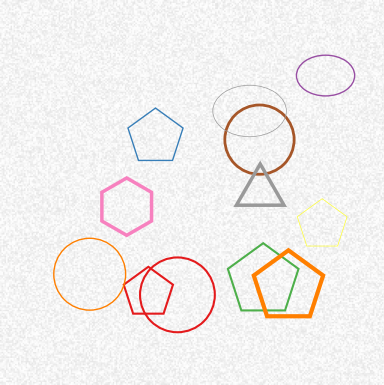[{"shape": "pentagon", "thickness": 1.5, "radius": 0.34, "center": [0.385, 0.24]}, {"shape": "circle", "thickness": 1.5, "radius": 0.49, "center": [0.461, 0.234]}, {"shape": "pentagon", "thickness": 1, "radius": 0.38, "center": [0.404, 0.644]}, {"shape": "pentagon", "thickness": 1.5, "radius": 0.48, "center": [0.684, 0.272]}, {"shape": "oval", "thickness": 1, "radius": 0.38, "center": [0.846, 0.804]}, {"shape": "circle", "thickness": 1, "radius": 0.47, "center": [0.233, 0.288]}, {"shape": "pentagon", "thickness": 3, "radius": 0.47, "center": [0.749, 0.255]}, {"shape": "pentagon", "thickness": 0.5, "radius": 0.34, "center": [0.837, 0.416]}, {"shape": "circle", "thickness": 2, "radius": 0.45, "center": [0.674, 0.637]}, {"shape": "hexagon", "thickness": 2.5, "radius": 0.37, "center": [0.329, 0.463]}, {"shape": "oval", "thickness": 0.5, "radius": 0.48, "center": [0.648, 0.712]}, {"shape": "triangle", "thickness": 2.5, "radius": 0.36, "center": [0.676, 0.503]}]